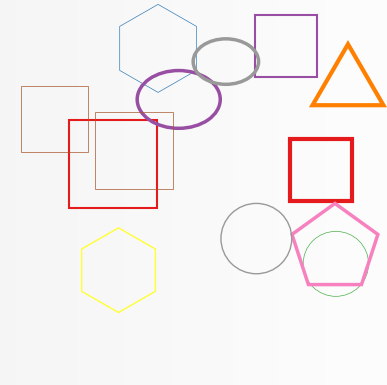[{"shape": "square", "thickness": 1.5, "radius": 0.57, "center": [0.292, 0.575]}, {"shape": "square", "thickness": 3, "radius": 0.4, "center": [0.828, 0.56]}, {"shape": "hexagon", "thickness": 0.5, "radius": 0.57, "center": [0.408, 0.874]}, {"shape": "circle", "thickness": 0.5, "radius": 0.42, "center": [0.867, 0.315]}, {"shape": "square", "thickness": 1.5, "radius": 0.4, "center": [0.738, 0.88]}, {"shape": "oval", "thickness": 2.5, "radius": 0.54, "center": [0.461, 0.742]}, {"shape": "triangle", "thickness": 3, "radius": 0.53, "center": [0.898, 0.78]}, {"shape": "hexagon", "thickness": 1, "radius": 0.55, "center": [0.306, 0.298]}, {"shape": "square", "thickness": 0.5, "radius": 0.43, "center": [0.14, 0.692]}, {"shape": "square", "thickness": 0.5, "radius": 0.51, "center": [0.345, 0.609]}, {"shape": "pentagon", "thickness": 2.5, "radius": 0.58, "center": [0.864, 0.355]}, {"shape": "oval", "thickness": 2.5, "radius": 0.42, "center": [0.583, 0.84]}, {"shape": "circle", "thickness": 1, "radius": 0.46, "center": [0.662, 0.38]}]